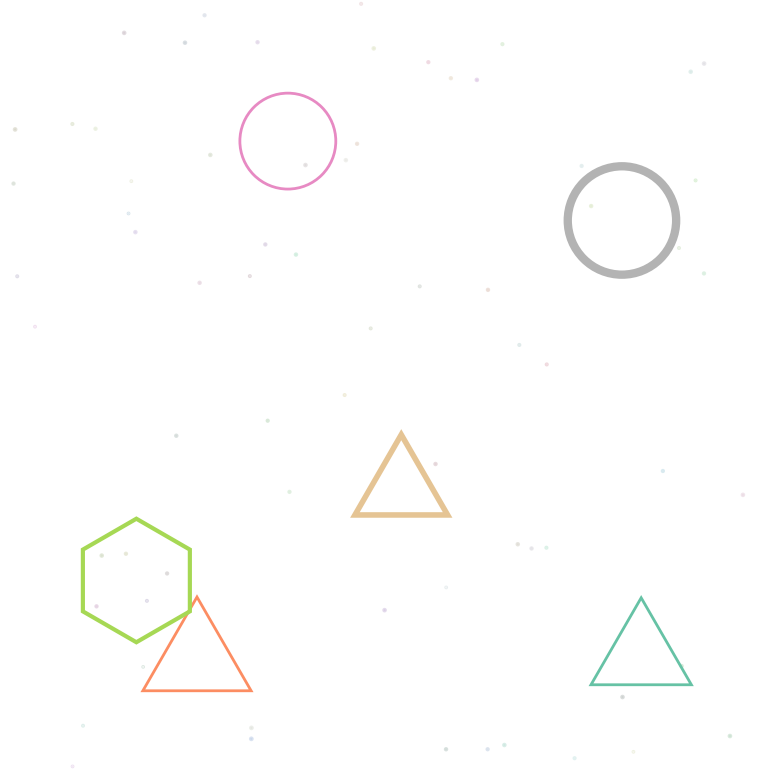[{"shape": "triangle", "thickness": 1, "radius": 0.38, "center": [0.833, 0.148]}, {"shape": "triangle", "thickness": 1, "radius": 0.41, "center": [0.256, 0.143]}, {"shape": "circle", "thickness": 1, "radius": 0.31, "center": [0.374, 0.817]}, {"shape": "hexagon", "thickness": 1.5, "radius": 0.4, "center": [0.177, 0.246]}, {"shape": "triangle", "thickness": 2, "radius": 0.35, "center": [0.521, 0.366]}, {"shape": "circle", "thickness": 3, "radius": 0.35, "center": [0.808, 0.714]}]